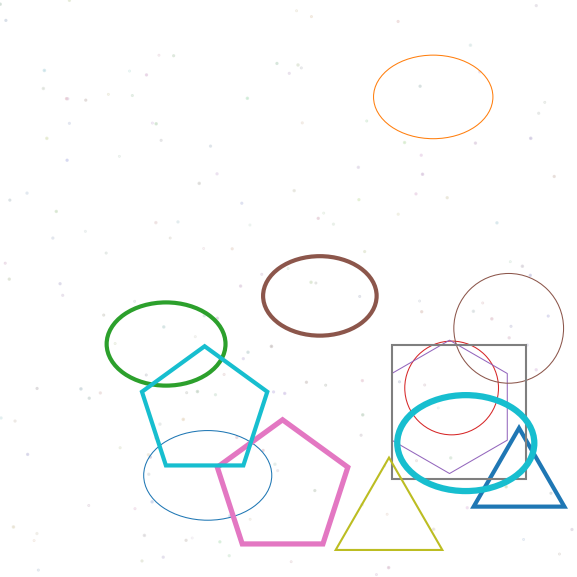[{"shape": "triangle", "thickness": 2, "radius": 0.45, "center": [0.899, 0.167]}, {"shape": "oval", "thickness": 0.5, "radius": 0.55, "center": [0.36, 0.176]}, {"shape": "oval", "thickness": 0.5, "radius": 0.52, "center": [0.75, 0.831]}, {"shape": "oval", "thickness": 2, "radius": 0.51, "center": [0.288, 0.403]}, {"shape": "circle", "thickness": 0.5, "radius": 0.41, "center": [0.782, 0.327]}, {"shape": "hexagon", "thickness": 0.5, "radius": 0.58, "center": [0.778, 0.295]}, {"shape": "circle", "thickness": 0.5, "radius": 0.48, "center": [0.881, 0.431]}, {"shape": "oval", "thickness": 2, "radius": 0.49, "center": [0.554, 0.487]}, {"shape": "pentagon", "thickness": 2.5, "radius": 0.59, "center": [0.489, 0.153]}, {"shape": "square", "thickness": 1, "radius": 0.58, "center": [0.795, 0.286]}, {"shape": "triangle", "thickness": 1, "radius": 0.53, "center": [0.674, 0.1]}, {"shape": "pentagon", "thickness": 2, "radius": 0.57, "center": [0.354, 0.285]}, {"shape": "oval", "thickness": 3, "radius": 0.59, "center": [0.807, 0.232]}]